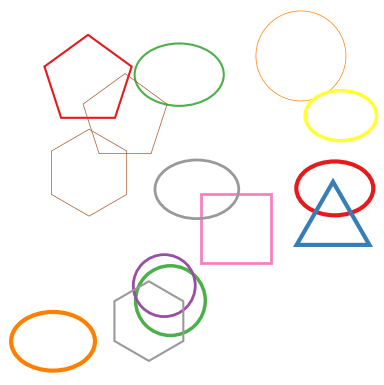[{"shape": "oval", "thickness": 3, "radius": 0.5, "center": [0.87, 0.511]}, {"shape": "pentagon", "thickness": 1.5, "radius": 0.6, "center": [0.229, 0.79]}, {"shape": "triangle", "thickness": 3, "radius": 0.55, "center": [0.865, 0.419]}, {"shape": "circle", "thickness": 2.5, "radius": 0.45, "center": [0.443, 0.219]}, {"shape": "oval", "thickness": 1.5, "radius": 0.58, "center": [0.465, 0.806]}, {"shape": "circle", "thickness": 2, "radius": 0.4, "center": [0.427, 0.258]}, {"shape": "oval", "thickness": 3, "radius": 0.54, "center": [0.138, 0.114]}, {"shape": "circle", "thickness": 0.5, "radius": 0.58, "center": [0.782, 0.855]}, {"shape": "oval", "thickness": 2.5, "radius": 0.46, "center": [0.885, 0.699]}, {"shape": "hexagon", "thickness": 0.5, "radius": 0.56, "center": [0.231, 0.551]}, {"shape": "pentagon", "thickness": 0.5, "radius": 0.57, "center": [0.325, 0.694]}, {"shape": "square", "thickness": 2, "radius": 0.45, "center": [0.613, 0.407]}, {"shape": "oval", "thickness": 2, "radius": 0.54, "center": [0.511, 0.508]}, {"shape": "hexagon", "thickness": 1.5, "radius": 0.52, "center": [0.387, 0.166]}]